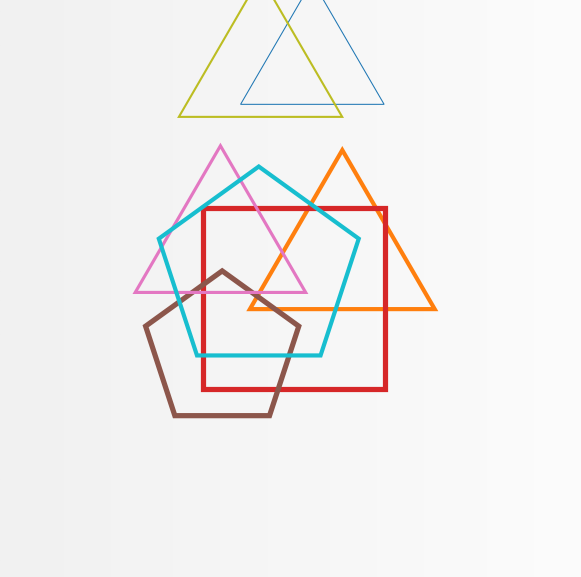[{"shape": "triangle", "thickness": 0.5, "radius": 0.71, "center": [0.537, 0.89]}, {"shape": "triangle", "thickness": 2, "radius": 0.92, "center": [0.589, 0.556]}, {"shape": "square", "thickness": 2.5, "radius": 0.78, "center": [0.506, 0.483]}, {"shape": "pentagon", "thickness": 2.5, "radius": 0.69, "center": [0.382, 0.391]}, {"shape": "triangle", "thickness": 1.5, "radius": 0.85, "center": [0.379, 0.577]}, {"shape": "triangle", "thickness": 1, "radius": 0.81, "center": [0.448, 0.878]}, {"shape": "pentagon", "thickness": 2, "radius": 0.9, "center": [0.445, 0.53]}]